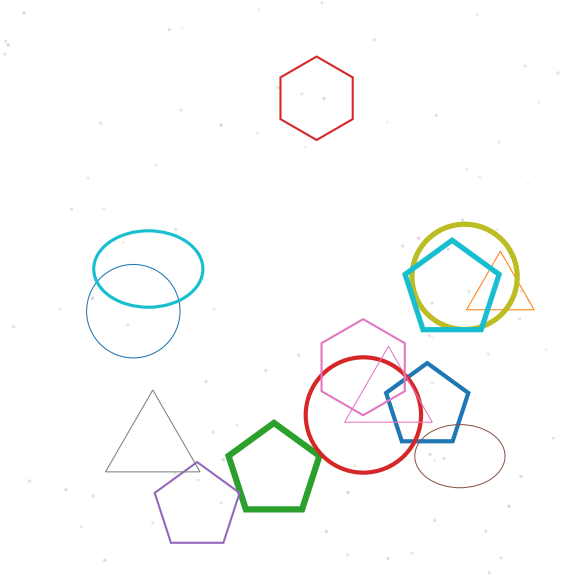[{"shape": "pentagon", "thickness": 2, "radius": 0.37, "center": [0.74, 0.296]}, {"shape": "circle", "thickness": 0.5, "radius": 0.4, "center": [0.231, 0.46]}, {"shape": "triangle", "thickness": 0.5, "radius": 0.34, "center": [0.866, 0.496]}, {"shape": "pentagon", "thickness": 3, "radius": 0.41, "center": [0.474, 0.184]}, {"shape": "circle", "thickness": 2, "radius": 0.5, "center": [0.629, 0.281]}, {"shape": "hexagon", "thickness": 1, "radius": 0.36, "center": [0.548, 0.829]}, {"shape": "pentagon", "thickness": 1, "radius": 0.39, "center": [0.341, 0.122]}, {"shape": "oval", "thickness": 0.5, "radius": 0.39, "center": [0.796, 0.209]}, {"shape": "hexagon", "thickness": 1, "radius": 0.42, "center": [0.629, 0.363]}, {"shape": "triangle", "thickness": 0.5, "radius": 0.44, "center": [0.673, 0.312]}, {"shape": "triangle", "thickness": 0.5, "radius": 0.47, "center": [0.265, 0.229]}, {"shape": "circle", "thickness": 2.5, "radius": 0.46, "center": [0.804, 0.52]}, {"shape": "oval", "thickness": 1.5, "radius": 0.47, "center": [0.257, 0.533]}, {"shape": "pentagon", "thickness": 2.5, "radius": 0.43, "center": [0.783, 0.498]}]